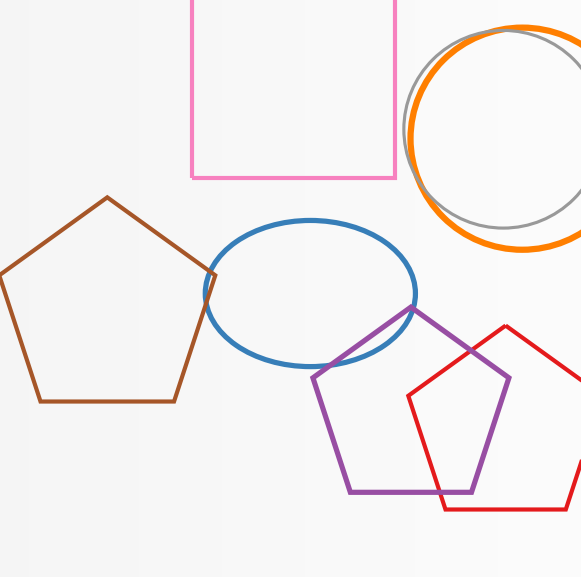[{"shape": "pentagon", "thickness": 2, "radius": 0.88, "center": [0.87, 0.259]}, {"shape": "oval", "thickness": 2.5, "radius": 0.9, "center": [0.534, 0.491]}, {"shape": "pentagon", "thickness": 2.5, "radius": 0.89, "center": [0.707, 0.29]}, {"shape": "circle", "thickness": 3, "radius": 0.96, "center": [0.899, 0.759]}, {"shape": "pentagon", "thickness": 2, "radius": 0.98, "center": [0.185, 0.462]}, {"shape": "square", "thickness": 2, "radius": 0.88, "center": [0.505, 0.866]}, {"shape": "circle", "thickness": 1.5, "radius": 0.86, "center": [0.866, 0.775]}]